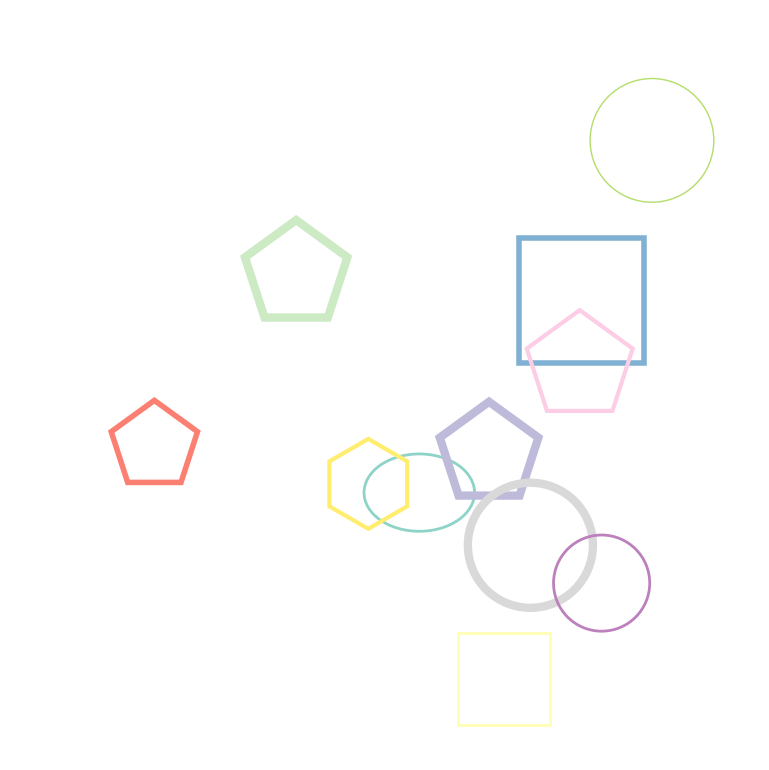[{"shape": "oval", "thickness": 1, "radius": 0.36, "center": [0.545, 0.36]}, {"shape": "square", "thickness": 1, "radius": 0.3, "center": [0.655, 0.118]}, {"shape": "pentagon", "thickness": 3, "radius": 0.34, "center": [0.635, 0.411]}, {"shape": "pentagon", "thickness": 2, "radius": 0.29, "center": [0.2, 0.421]}, {"shape": "square", "thickness": 2, "radius": 0.41, "center": [0.755, 0.61]}, {"shape": "circle", "thickness": 0.5, "radius": 0.4, "center": [0.847, 0.818]}, {"shape": "pentagon", "thickness": 1.5, "radius": 0.36, "center": [0.753, 0.525]}, {"shape": "circle", "thickness": 3, "radius": 0.41, "center": [0.689, 0.292]}, {"shape": "circle", "thickness": 1, "radius": 0.31, "center": [0.781, 0.243]}, {"shape": "pentagon", "thickness": 3, "radius": 0.35, "center": [0.385, 0.644]}, {"shape": "hexagon", "thickness": 1.5, "radius": 0.29, "center": [0.478, 0.372]}]